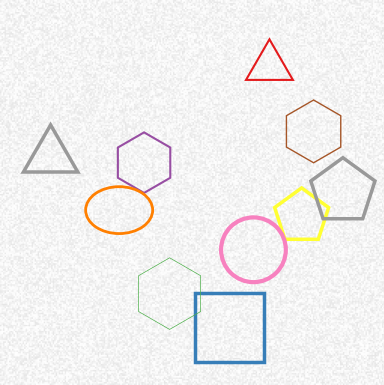[{"shape": "triangle", "thickness": 1.5, "radius": 0.35, "center": [0.7, 0.828]}, {"shape": "square", "thickness": 2.5, "radius": 0.45, "center": [0.595, 0.149]}, {"shape": "hexagon", "thickness": 0.5, "radius": 0.47, "center": [0.441, 0.237]}, {"shape": "hexagon", "thickness": 1.5, "radius": 0.39, "center": [0.374, 0.578]}, {"shape": "oval", "thickness": 2, "radius": 0.44, "center": [0.309, 0.454]}, {"shape": "pentagon", "thickness": 2.5, "radius": 0.37, "center": [0.783, 0.438]}, {"shape": "hexagon", "thickness": 1, "radius": 0.41, "center": [0.815, 0.659]}, {"shape": "circle", "thickness": 3, "radius": 0.42, "center": [0.658, 0.351]}, {"shape": "triangle", "thickness": 2.5, "radius": 0.41, "center": [0.131, 0.594]}, {"shape": "pentagon", "thickness": 2.5, "radius": 0.44, "center": [0.891, 0.503]}]